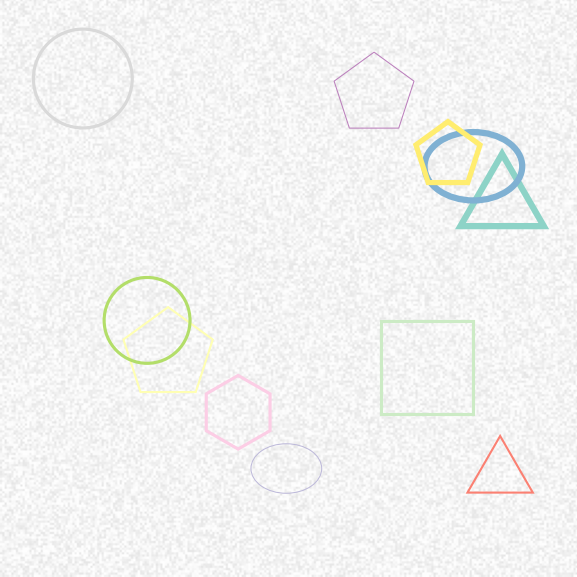[{"shape": "triangle", "thickness": 3, "radius": 0.42, "center": [0.869, 0.649]}, {"shape": "pentagon", "thickness": 1, "radius": 0.41, "center": [0.291, 0.386]}, {"shape": "oval", "thickness": 0.5, "radius": 0.31, "center": [0.496, 0.188]}, {"shape": "triangle", "thickness": 1, "radius": 0.33, "center": [0.866, 0.179]}, {"shape": "oval", "thickness": 3, "radius": 0.42, "center": [0.82, 0.711]}, {"shape": "circle", "thickness": 1.5, "radius": 0.37, "center": [0.255, 0.444]}, {"shape": "hexagon", "thickness": 1.5, "radius": 0.32, "center": [0.412, 0.285]}, {"shape": "circle", "thickness": 1.5, "radius": 0.43, "center": [0.143, 0.863]}, {"shape": "pentagon", "thickness": 0.5, "radius": 0.36, "center": [0.648, 0.836]}, {"shape": "square", "thickness": 1.5, "radius": 0.4, "center": [0.739, 0.363]}, {"shape": "pentagon", "thickness": 2.5, "radius": 0.29, "center": [0.776, 0.73]}]